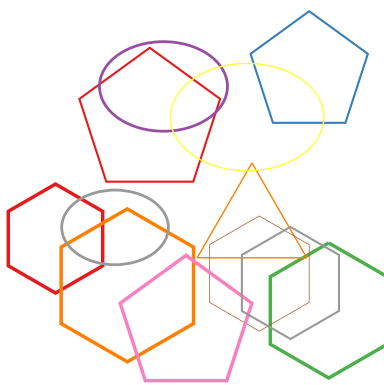[{"shape": "pentagon", "thickness": 1.5, "radius": 0.96, "center": [0.389, 0.684]}, {"shape": "hexagon", "thickness": 2.5, "radius": 0.71, "center": [0.144, 0.38]}, {"shape": "pentagon", "thickness": 1.5, "radius": 0.8, "center": [0.803, 0.811]}, {"shape": "hexagon", "thickness": 2.5, "radius": 0.88, "center": [0.854, 0.194]}, {"shape": "oval", "thickness": 2, "radius": 0.83, "center": [0.425, 0.775]}, {"shape": "triangle", "thickness": 1, "radius": 0.82, "center": [0.654, 0.413]}, {"shape": "hexagon", "thickness": 2.5, "radius": 0.99, "center": [0.331, 0.259]}, {"shape": "oval", "thickness": 1, "radius": 1.0, "center": [0.642, 0.696]}, {"shape": "hexagon", "thickness": 0.5, "radius": 0.75, "center": [0.673, 0.289]}, {"shape": "pentagon", "thickness": 2.5, "radius": 0.9, "center": [0.483, 0.157]}, {"shape": "oval", "thickness": 2, "radius": 0.69, "center": [0.299, 0.409]}, {"shape": "hexagon", "thickness": 1.5, "radius": 0.73, "center": [0.754, 0.265]}]